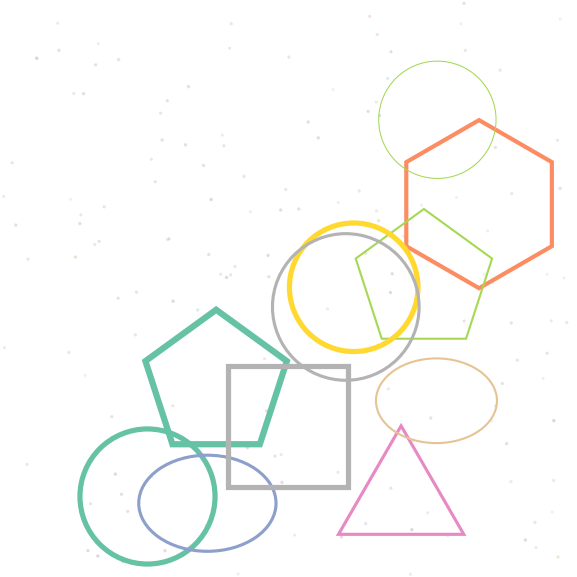[{"shape": "pentagon", "thickness": 3, "radius": 0.64, "center": [0.374, 0.334]}, {"shape": "circle", "thickness": 2.5, "radius": 0.58, "center": [0.255, 0.139]}, {"shape": "hexagon", "thickness": 2, "radius": 0.73, "center": [0.83, 0.646]}, {"shape": "oval", "thickness": 1.5, "radius": 0.59, "center": [0.359, 0.128]}, {"shape": "triangle", "thickness": 1.5, "radius": 0.63, "center": [0.695, 0.136]}, {"shape": "pentagon", "thickness": 1, "radius": 0.62, "center": [0.734, 0.513]}, {"shape": "circle", "thickness": 0.5, "radius": 0.51, "center": [0.757, 0.792]}, {"shape": "circle", "thickness": 2.5, "radius": 0.56, "center": [0.612, 0.502]}, {"shape": "oval", "thickness": 1, "radius": 0.52, "center": [0.756, 0.305]}, {"shape": "square", "thickness": 2.5, "radius": 0.52, "center": [0.499, 0.26]}, {"shape": "circle", "thickness": 1.5, "radius": 0.63, "center": [0.599, 0.468]}]